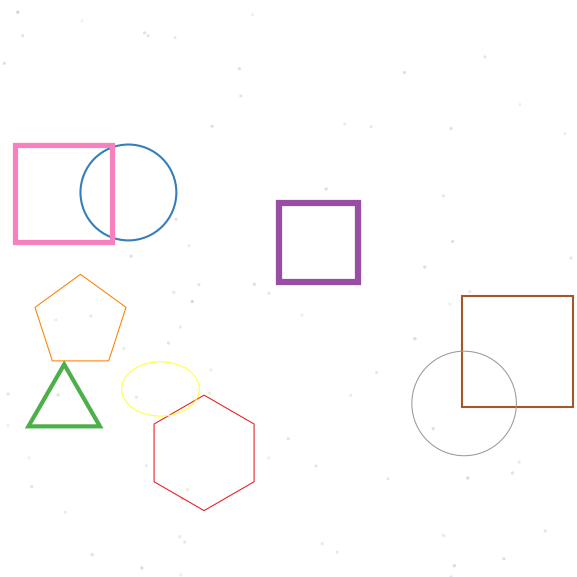[{"shape": "hexagon", "thickness": 0.5, "radius": 0.5, "center": [0.353, 0.215]}, {"shape": "circle", "thickness": 1, "radius": 0.42, "center": [0.222, 0.666]}, {"shape": "triangle", "thickness": 2, "radius": 0.36, "center": [0.111, 0.297]}, {"shape": "square", "thickness": 3, "radius": 0.34, "center": [0.552, 0.579]}, {"shape": "pentagon", "thickness": 0.5, "radius": 0.41, "center": [0.139, 0.441]}, {"shape": "oval", "thickness": 0.5, "radius": 0.34, "center": [0.278, 0.326]}, {"shape": "square", "thickness": 1, "radius": 0.48, "center": [0.896, 0.391]}, {"shape": "square", "thickness": 2.5, "radius": 0.42, "center": [0.11, 0.664]}, {"shape": "circle", "thickness": 0.5, "radius": 0.45, "center": [0.804, 0.3]}]